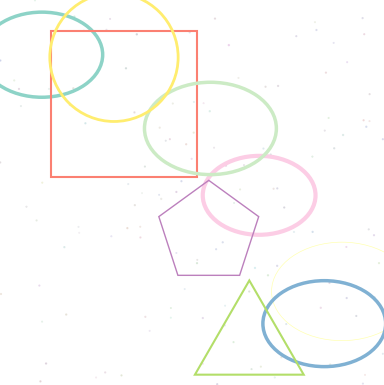[{"shape": "oval", "thickness": 2.5, "radius": 0.79, "center": [0.109, 0.858]}, {"shape": "oval", "thickness": 0.5, "radius": 0.91, "center": [0.888, 0.243]}, {"shape": "square", "thickness": 1.5, "radius": 0.94, "center": [0.322, 0.73]}, {"shape": "oval", "thickness": 2.5, "radius": 0.8, "center": [0.842, 0.159]}, {"shape": "triangle", "thickness": 1.5, "radius": 0.82, "center": [0.648, 0.108]}, {"shape": "oval", "thickness": 3, "radius": 0.73, "center": [0.673, 0.493]}, {"shape": "pentagon", "thickness": 1, "radius": 0.68, "center": [0.542, 0.395]}, {"shape": "oval", "thickness": 2.5, "radius": 0.86, "center": [0.547, 0.666]}, {"shape": "circle", "thickness": 2, "radius": 0.83, "center": [0.296, 0.851]}]